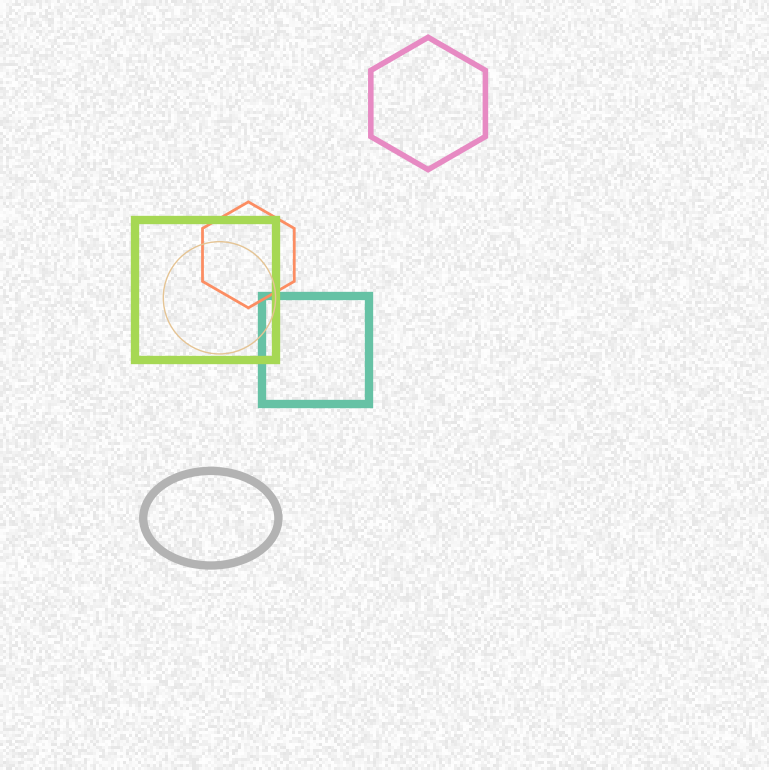[{"shape": "square", "thickness": 3, "radius": 0.35, "center": [0.41, 0.546]}, {"shape": "hexagon", "thickness": 1, "radius": 0.34, "center": [0.323, 0.669]}, {"shape": "hexagon", "thickness": 2, "radius": 0.43, "center": [0.556, 0.866]}, {"shape": "square", "thickness": 3, "radius": 0.46, "center": [0.267, 0.623]}, {"shape": "circle", "thickness": 0.5, "radius": 0.36, "center": [0.285, 0.613]}, {"shape": "oval", "thickness": 3, "radius": 0.44, "center": [0.274, 0.327]}]